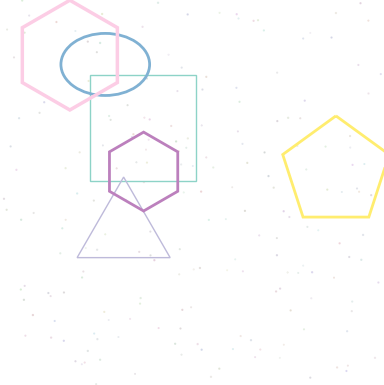[{"shape": "square", "thickness": 1, "radius": 0.69, "center": [0.371, 0.666]}, {"shape": "triangle", "thickness": 1, "radius": 0.7, "center": [0.321, 0.401]}, {"shape": "oval", "thickness": 2, "radius": 0.58, "center": [0.273, 0.833]}, {"shape": "hexagon", "thickness": 2.5, "radius": 0.71, "center": [0.181, 0.857]}, {"shape": "hexagon", "thickness": 2, "radius": 0.51, "center": [0.373, 0.554]}, {"shape": "pentagon", "thickness": 2, "radius": 0.73, "center": [0.873, 0.554]}]